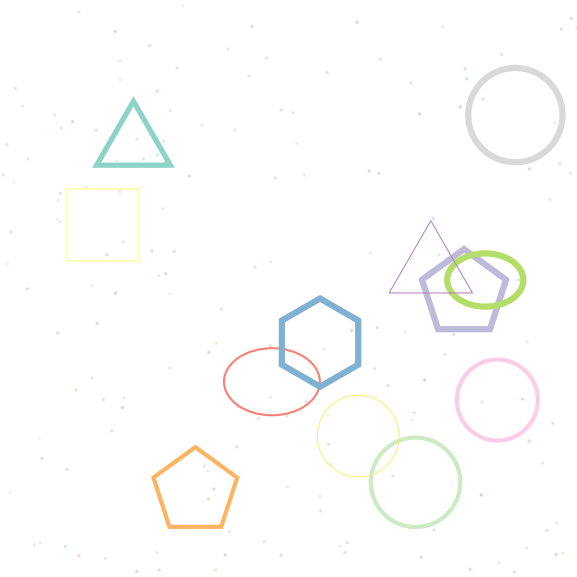[{"shape": "triangle", "thickness": 2.5, "radius": 0.37, "center": [0.231, 0.75]}, {"shape": "square", "thickness": 1, "radius": 0.31, "center": [0.179, 0.61]}, {"shape": "pentagon", "thickness": 3, "radius": 0.38, "center": [0.803, 0.491]}, {"shape": "oval", "thickness": 1, "radius": 0.41, "center": [0.471, 0.338]}, {"shape": "hexagon", "thickness": 3, "radius": 0.38, "center": [0.554, 0.406]}, {"shape": "pentagon", "thickness": 2, "radius": 0.38, "center": [0.338, 0.149]}, {"shape": "oval", "thickness": 3, "radius": 0.33, "center": [0.84, 0.514]}, {"shape": "circle", "thickness": 2, "radius": 0.35, "center": [0.861, 0.306]}, {"shape": "circle", "thickness": 3, "radius": 0.41, "center": [0.892, 0.8]}, {"shape": "triangle", "thickness": 0.5, "radius": 0.42, "center": [0.746, 0.534]}, {"shape": "circle", "thickness": 2, "radius": 0.39, "center": [0.72, 0.164]}, {"shape": "circle", "thickness": 0.5, "radius": 0.35, "center": [0.62, 0.244]}]